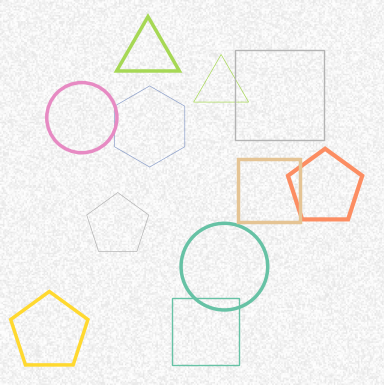[{"shape": "square", "thickness": 1, "radius": 0.43, "center": [0.534, 0.139]}, {"shape": "circle", "thickness": 2.5, "radius": 0.56, "center": [0.583, 0.307]}, {"shape": "pentagon", "thickness": 3, "radius": 0.51, "center": [0.844, 0.512]}, {"shape": "hexagon", "thickness": 0.5, "radius": 0.53, "center": [0.389, 0.672]}, {"shape": "circle", "thickness": 2.5, "radius": 0.46, "center": [0.213, 0.694]}, {"shape": "triangle", "thickness": 2.5, "radius": 0.47, "center": [0.384, 0.863]}, {"shape": "triangle", "thickness": 0.5, "radius": 0.41, "center": [0.574, 0.776]}, {"shape": "pentagon", "thickness": 2.5, "radius": 0.53, "center": [0.128, 0.137]}, {"shape": "square", "thickness": 2.5, "radius": 0.41, "center": [0.699, 0.506]}, {"shape": "square", "thickness": 1, "radius": 0.58, "center": [0.725, 0.753]}, {"shape": "pentagon", "thickness": 0.5, "radius": 0.42, "center": [0.306, 0.415]}]